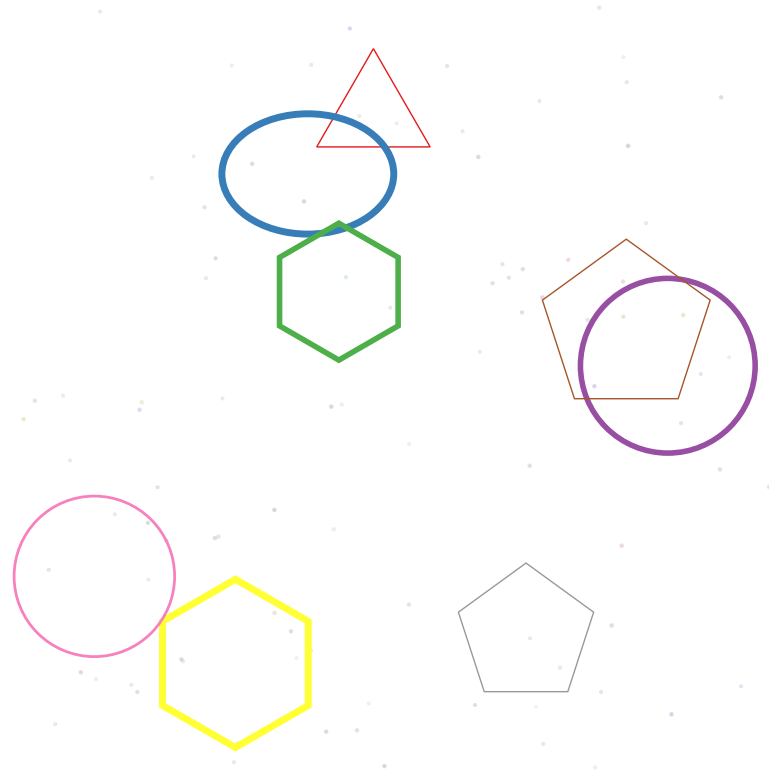[{"shape": "triangle", "thickness": 0.5, "radius": 0.43, "center": [0.485, 0.852]}, {"shape": "oval", "thickness": 2.5, "radius": 0.56, "center": [0.4, 0.774]}, {"shape": "hexagon", "thickness": 2, "radius": 0.44, "center": [0.44, 0.621]}, {"shape": "circle", "thickness": 2, "radius": 0.57, "center": [0.867, 0.525]}, {"shape": "hexagon", "thickness": 2.5, "radius": 0.55, "center": [0.306, 0.138]}, {"shape": "pentagon", "thickness": 0.5, "radius": 0.57, "center": [0.813, 0.575]}, {"shape": "circle", "thickness": 1, "radius": 0.52, "center": [0.123, 0.251]}, {"shape": "pentagon", "thickness": 0.5, "radius": 0.46, "center": [0.683, 0.176]}]